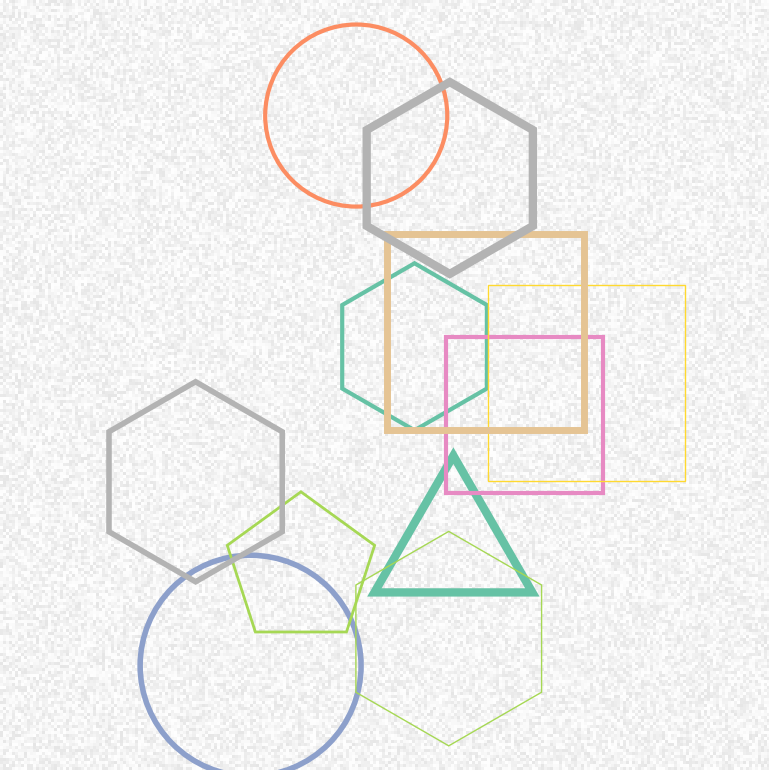[{"shape": "hexagon", "thickness": 1.5, "radius": 0.54, "center": [0.538, 0.55]}, {"shape": "triangle", "thickness": 3, "radius": 0.59, "center": [0.589, 0.29]}, {"shape": "circle", "thickness": 1.5, "radius": 0.59, "center": [0.463, 0.85]}, {"shape": "circle", "thickness": 2, "radius": 0.72, "center": [0.325, 0.135]}, {"shape": "square", "thickness": 1.5, "radius": 0.51, "center": [0.681, 0.461]}, {"shape": "hexagon", "thickness": 0.5, "radius": 0.7, "center": [0.583, 0.171]}, {"shape": "pentagon", "thickness": 1, "radius": 0.5, "center": [0.391, 0.261]}, {"shape": "square", "thickness": 0.5, "radius": 0.64, "center": [0.762, 0.502]}, {"shape": "square", "thickness": 2.5, "radius": 0.64, "center": [0.631, 0.569]}, {"shape": "hexagon", "thickness": 2, "radius": 0.65, "center": [0.254, 0.374]}, {"shape": "hexagon", "thickness": 3, "radius": 0.62, "center": [0.584, 0.769]}]